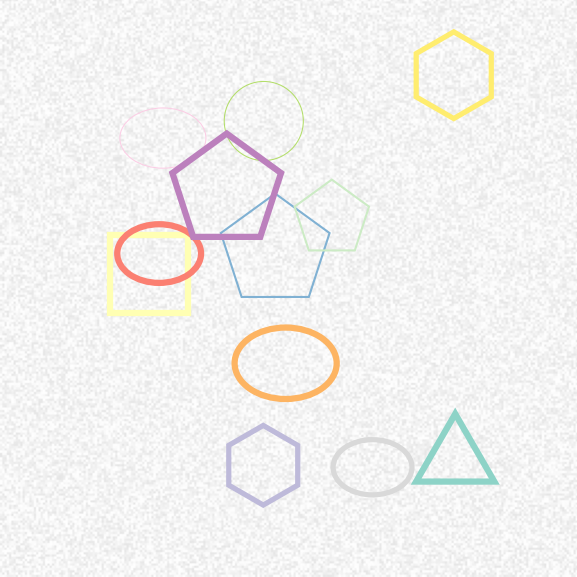[{"shape": "triangle", "thickness": 3, "radius": 0.39, "center": [0.788, 0.204]}, {"shape": "square", "thickness": 3, "radius": 0.34, "center": [0.258, 0.524]}, {"shape": "hexagon", "thickness": 2.5, "radius": 0.34, "center": [0.456, 0.194]}, {"shape": "oval", "thickness": 3, "radius": 0.36, "center": [0.276, 0.56]}, {"shape": "pentagon", "thickness": 1, "radius": 0.49, "center": [0.477, 0.565]}, {"shape": "oval", "thickness": 3, "radius": 0.44, "center": [0.495, 0.37]}, {"shape": "circle", "thickness": 0.5, "radius": 0.34, "center": [0.457, 0.79]}, {"shape": "oval", "thickness": 0.5, "radius": 0.37, "center": [0.282, 0.76]}, {"shape": "oval", "thickness": 2.5, "radius": 0.34, "center": [0.645, 0.19]}, {"shape": "pentagon", "thickness": 3, "radius": 0.49, "center": [0.393, 0.669]}, {"shape": "pentagon", "thickness": 1, "radius": 0.34, "center": [0.575, 0.62]}, {"shape": "hexagon", "thickness": 2.5, "radius": 0.38, "center": [0.786, 0.869]}]